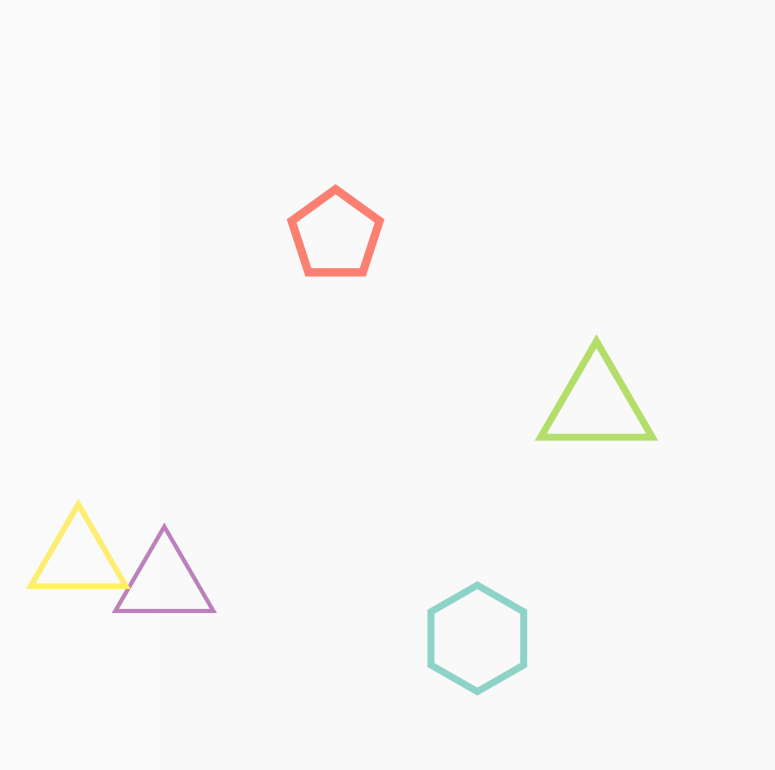[{"shape": "hexagon", "thickness": 2.5, "radius": 0.35, "center": [0.616, 0.171]}, {"shape": "pentagon", "thickness": 3, "radius": 0.3, "center": [0.433, 0.695]}, {"shape": "triangle", "thickness": 2.5, "radius": 0.42, "center": [0.77, 0.474]}, {"shape": "triangle", "thickness": 1.5, "radius": 0.37, "center": [0.212, 0.243]}, {"shape": "triangle", "thickness": 2, "radius": 0.35, "center": [0.101, 0.274]}]